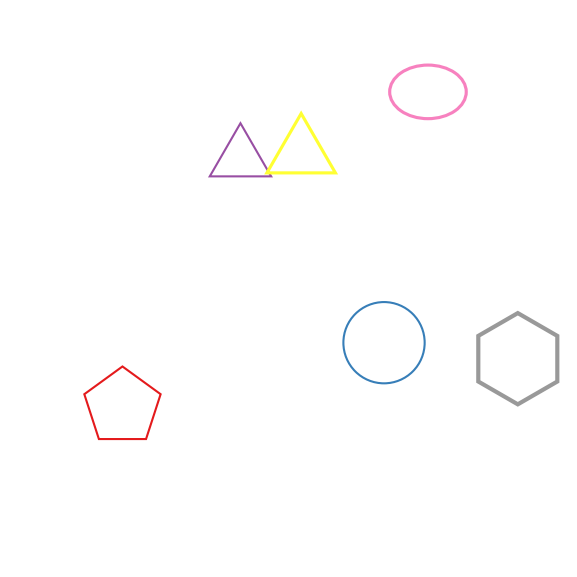[{"shape": "pentagon", "thickness": 1, "radius": 0.35, "center": [0.212, 0.295]}, {"shape": "circle", "thickness": 1, "radius": 0.35, "center": [0.665, 0.406]}, {"shape": "triangle", "thickness": 1, "radius": 0.31, "center": [0.416, 0.724]}, {"shape": "triangle", "thickness": 1.5, "radius": 0.34, "center": [0.521, 0.734]}, {"shape": "oval", "thickness": 1.5, "radius": 0.33, "center": [0.741, 0.84]}, {"shape": "hexagon", "thickness": 2, "radius": 0.39, "center": [0.897, 0.378]}]